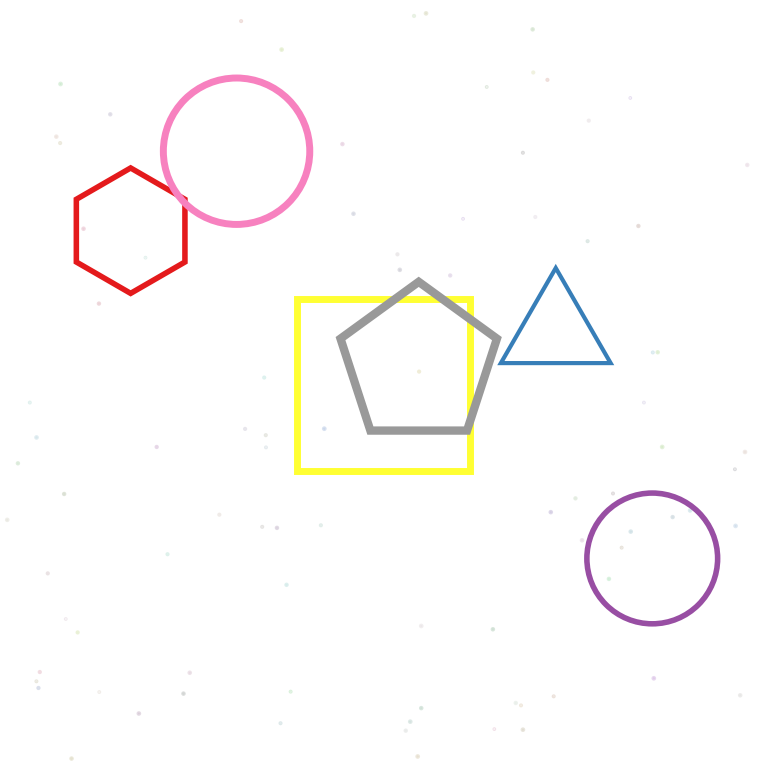[{"shape": "hexagon", "thickness": 2, "radius": 0.41, "center": [0.17, 0.7]}, {"shape": "triangle", "thickness": 1.5, "radius": 0.41, "center": [0.722, 0.57]}, {"shape": "circle", "thickness": 2, "radius": 0.42, "center": [0.847, 0.275]}, {"shape": "square", "thickness": 2.5, "radius": 0.56, "center": [0.498, 0.5]}, {"shape": "circle", "thickness": 2.5, "radius": 0.48, "center": [0.307, 0.804]}, {"shape": "pentagon", "thickness": 3, "radius": 0.53, "center": [0.544, 0.527]}]